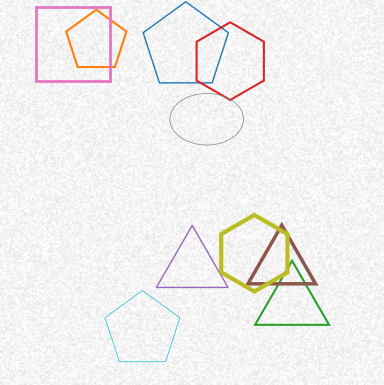[{"shape": "pentagon", "thickness": 1, "radius": 0.58, "center": [0.483, 0.879]}, {"shape": "pentagon", "thickness": 1.5, "radius": 0.41, "center": [0.25, 0.893]}, {"shape": "triangle", "thickness": 1.5, "radius": 0.55, "center": [0.759, 0.212]}, {"shape": "hexagon", "thickness": 1.5, "radius": 0.5, "center": [0.598, 0.841]}, {"shape": "triangle", "thickness": 1, "radius": 0.54, "center": [0.499, 0.307]}, {"shape": "triangle", "thickness": 2.5, "radius": 0.51, "center": [0.732, 0.314]}, {"shape": "square", "thickness": 2, "radius": 0.48, "center": [0.189, 0.885]}, {"shape": "oval", "thickness": 0.5, "radius": 0.48, "center": [0.537, 0.69]}, {"shape": "hexagon", "thickness": 3, "radius": 0.5, "center": [0.661, 0.342]}, {"shape": "pentagon", "thickness": 0.5, "radius": 0.51, "center": [0.37, 0.143]}]